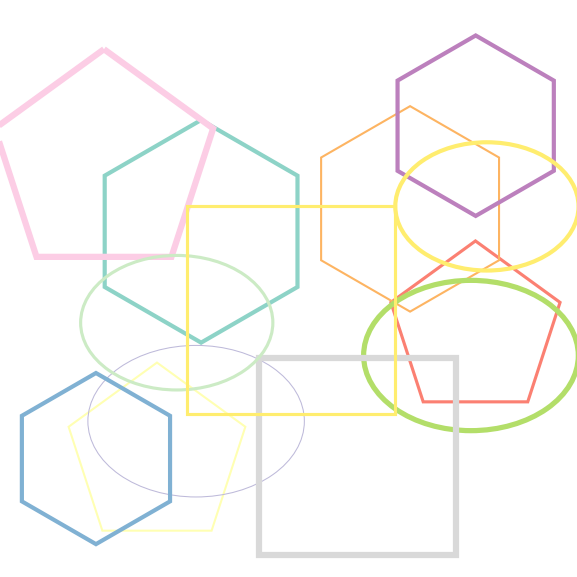[{"shape": "hexagon", "thickness": 2, "radius": 0.96, "center": [0.348, 0.599]}, {"shape": "pentagon", "thickness": 1, "radius": 0.8, "center": [0.272, 0.21]}, {"shape": "oval", "thickness": 0.5, "radius": 0.94, "center": [0.34, 0.27]}, {"shape": "pentagon", "thickness": 1.5, "radius": 0.77, "center": [0.823, 0.428]}, {"shape": "hexagon", "thickness": 2, "radius": 0.74, "center": [0.166, 0.205]}, {"shape": "hexagon", "thickness": 1, "radius": 0.89, "center": [0.71, 0.637]}, {"shape": "oval", "thickness": 2.5, "radius": 0.93, "center": [0.816, 0.384]}, {"shape": "pentagon", "thickness": 3, "radius": 0.99, "center": [0.18, 0.715]}, {"shape": "square", "thickness": 3, "radius": 0.85, "center": [0.62, 0.208]}, {"shape": "hexagon", "thickness": 2, "radius": 0.78, "center": [0.824, 0.781]}, {"shape": "oval", "thickness": 1.5, "radius": 0.83, "center": [0.306, 0.44]}, {"shape": "square", "thickness": 1.5, "radius": 0.9, "center": [0.504, 0.463]}, {"shape": "oval", "thickness": 2, "radius": 0.79, "center": [0.843, 0.642]}]